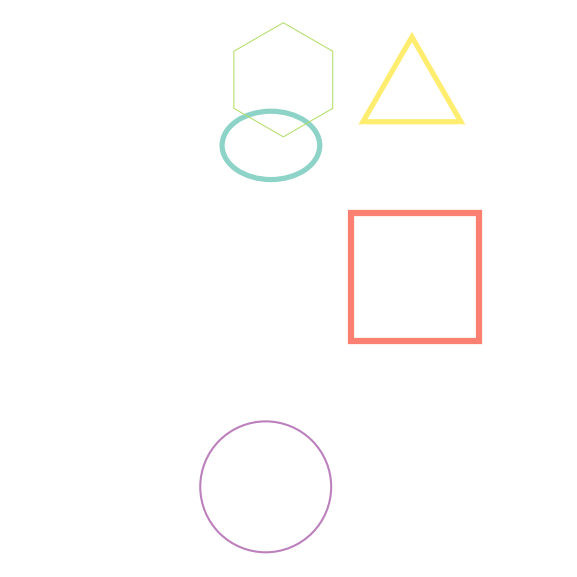[{"shape": "oval", "thickness": 2.5, "radius": 0.42, "center": [0.469, 0.747]}, {"shape": "square", "thickness": 3, "radius": 0.55, "center": [0.719, 0.519]}, {"shape": "hexagon", "thickness": 0.5, "radius": 0.49, "center": [0.491, 0.861]}, {"shape": "circle", "thickness": 1, "radius": 0.57, "center": [0.46, 0.156]}, {"shape": "triangle", "thickness": 2.5, "radius": 0.49, "center": [0.713, 0.837]}]